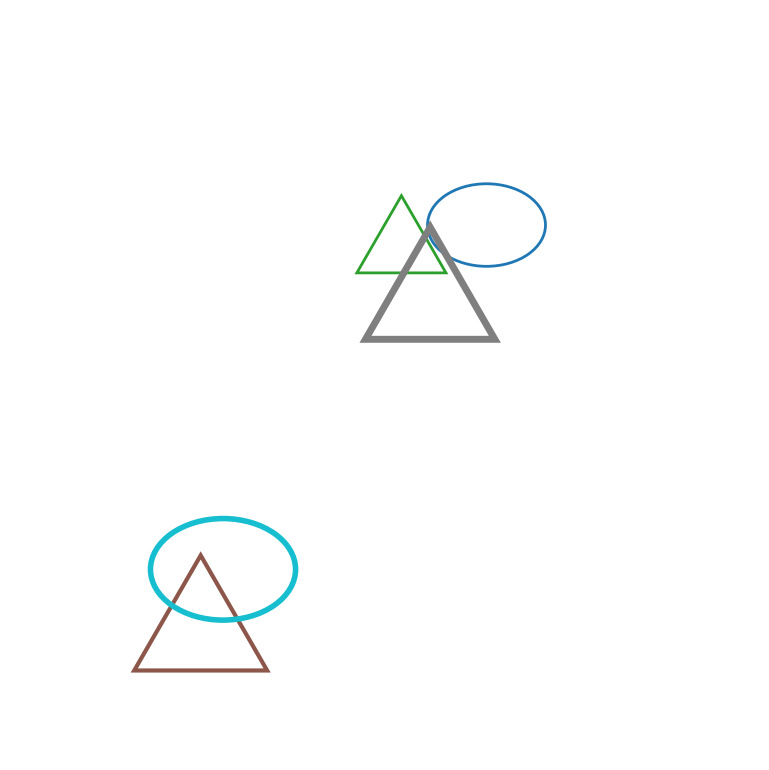[{"shape": "oval", "thickness": 1, "radius": 0.38, "center": [0.632, 0.708]}, {"shape": "triangle", "thickness": 1, "radius": 0.33, "center": [0.521, 0.679]}, {"shape": "triangle", "thickness": 1.5, "radius": 0.5, "center": [0.261, 0.179]}, {"shape": "triangle", "thickness": 2.5, "radius": 0.49, "center": [0.559, 0.608]}, {"shape": "oval", "thickness": 2, "radius": 0.47, "center": [0.29, 0.261]}]